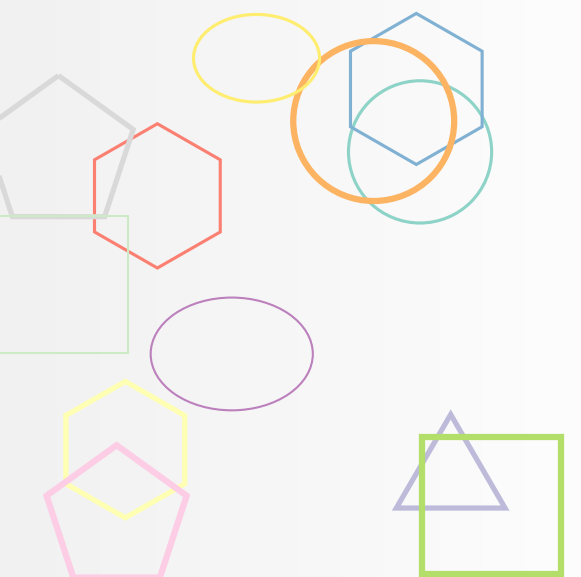[{"shape": "circle", "thickness": 1.5, "radius": 0.62, "center": [0.723, 0.736]}, {"shape": "hexagon", "thickness": 2.5, "radius": 0.59, "center": [0.216, 0.221]}, {"shape": "triangle", "thickness": 2.5, "radius": 0.54, "center": [0.775, 0.173]}, {"shape": "hexagon", "thickness": 1.5, "radius": 0.62, "center": [0.271, 0.66]}, {"shape": "hexagon", "thickness": 1.5, "radius": 0.65, "center": [0.716, 0.845]}, {"shape": "circle", "thickness": 3, "radius": 0.69, "center": [0.643, 0.79]}, {"shape": "square", "thickness": 3, "radius": 0.6, "center": [0.846, 0.124]}, {"shape": "pentagon", "thickness": 3, "radius": 0.63, "center": [0.201, 0.102]}, {"shape": "pentagon", "thickness": 2.5, "radius": 0.68, "center": [0.101, 0.733]}, {"shape": "oval", "thickness": 1, "radius": 0.7, "center": [0.399, 0.386]}, {"shape": "square", "thickness": 1, "radius": 0.59, "center": [0.102, 0.507]}, {"shape": "oval", "thickness": 1.5, "radius": 0.54, "center": [0.441, 0.898]}]